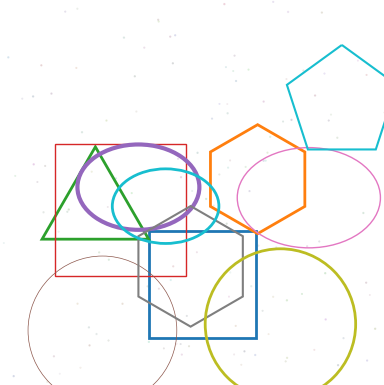[{"shape": "square", "thickness": 2, "radius": 0.7, "center": [0.526, 0.261]}, {"shape": "hexagon", "thickness": 2, "radius": 0.71, "center": [0.669, 0.535]}, {"shape": "triangle", "thickness": 2, "radius": 0.8, "center": [0.248, 0.459]}, {"shape": "square", "thickness": 1, "radius": 0.85, "center": [0.313, 0.455]}, {"shape": "oval", "thickness": 3, "radius": 0.79, "center": [0.359, 0.514]}, {"shape": "circle", "thickness": 0.5, "radius": 0.97, "center": [0.266, 0.142]}, {"shape": "oval", "thickness": 1, "radius": 0.93, "center": [0.802, 0.486]}, {"shape": "hexagon", "thickness": 1.5, "radius": 0.78, "center": [0.495, 0.308]}, {"shape": "circle", "thickness": 2, "radius": 0.98, "center": [0.728, 0.158]}, {"shape": "pentagon", "thickness": 1.5, "radius": 0.75, "center": [0.888, 0.733]}, {"shape": "oval", "thickness": 2, "radius": 0.69, "center": [0.43, 0.465]}]